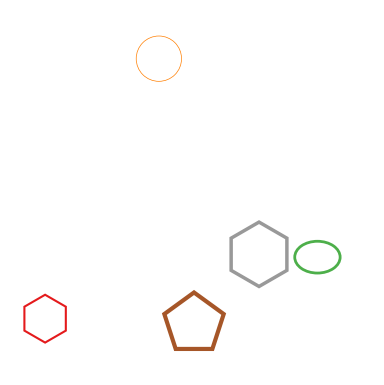[{"shape": "hexagon", "thickness": 1.5, "radius": 0.31, "center": [0.117, 0.172]}, {"shape": "oval", "thickness": 2, "radius": 0.29, "center": [0.825, 0.332]}, {"shape": "circle", "thickness": 0.5, "radius": 0.29, "center": [0.413, 0.848]}, {"shape": "pentagon", "thickness": 3, "radius": 0.41, "center": [0.504, 0.159]}, {"shape": "hexagon", "thickness": 2.5, "radius": 0.42, "center": [0.673, 0.34]}]